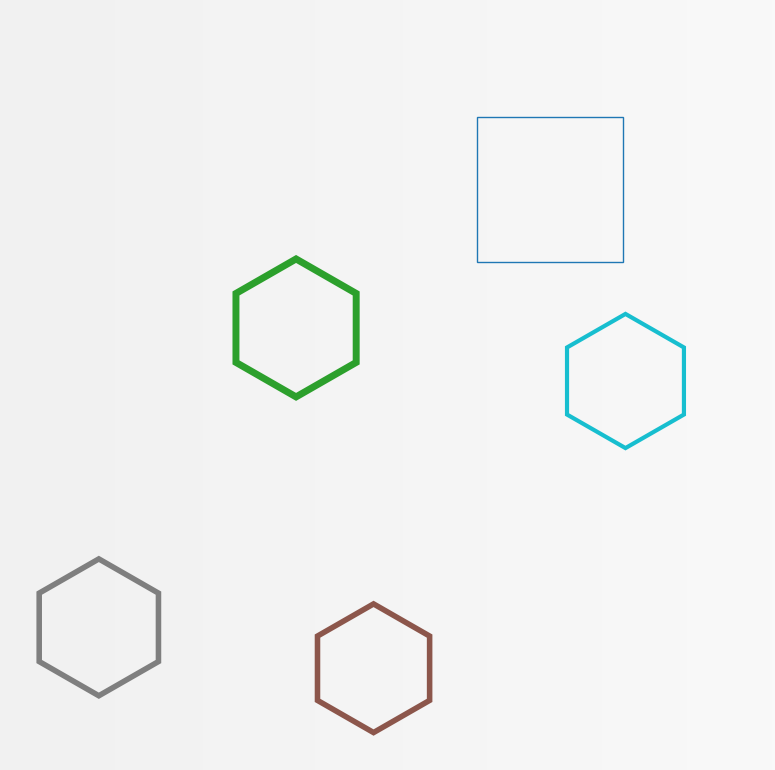[{"shape": "square", "thickness": 0.5, "radius": 0.47, "center": [0.71, 0.754]}, {"shape": "hexagon", "thickness": 2.5, "radius": 0.45, "center": [0.382, 0.574]}, {"shape": "hexagon", "thickness": 2, "radius": 0.42, "center": [0.482, 0.132]}, {"shape": "hexagon", "thickness": 2, "radius": 0.44, "center": [0.128, 0.185]}, {"shape": "hexagon", "thickness": 1.5, "radius": 0.44, "center": [0.807, 0.505]}]